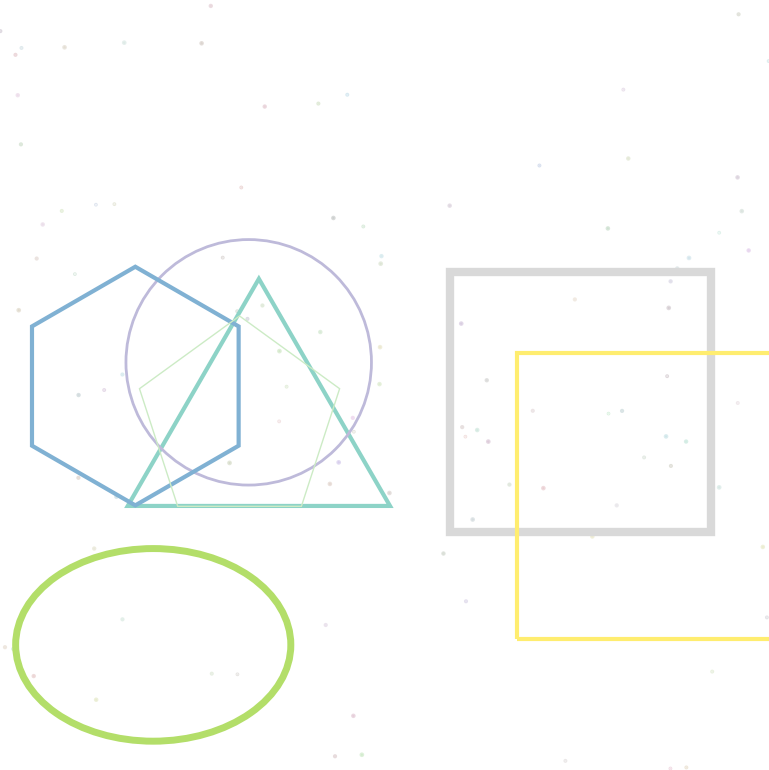[{"shape": "triangle", "thickness": 1.5, "radius": 0.98, "center": [0.336, 0.441]}, {"shape": "circle", "thickness": 1, "radius": 0.8, "center": [0.323, 0.529]}, {"shape": "hexagon", "thickness": 1.5, "radius": 0.77, "center": [0.176, 0.499]}, {"shape": "oval", "thickness": 2.5, "radius": 0.89, "center": [0.199, 0.162]}, {"shape": "square", "thickness": 3, "radius": 0.85, "center": [0.754, 0.478]}, {"shape": "pentagon", "thickness": 0.5, "radius": 0.68, "center": [0.311, 0.453]}, {"shape": "square", "thickness": 1.5, "radius": 0.93, "center": [0.857, 0.356]}]